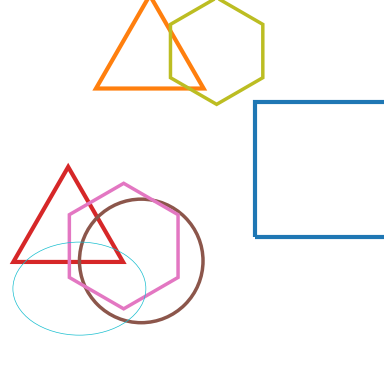[{"shape": "square", "thickness": 3, "radius": 0.88, "center": [0.837, 0.559]}, {"shape": "triangle", "thickness": 3, "radius": 0.81, "center": [0.389, 0.851]}, {"shape": "triangle", "thickness": 3, "radius": 0.82, "center": [0.177, 0.402]}, {"shape": "circle", "thickness": 2.5, "radius": 0.8, "center": [0.367, 0.322]}, {"shape": "hexagon", "thickness": 2.5, "radius": 0.81, "center": [0.321, 0.361]}, {"shape": "hexagon", "thickness": 2.5, "radius": 0.69, "center": [0.563, 0.867]}, {"shape": "oval", "thickness": 0.5, "radius": 0.86, "center": [0.206, 0.25]}]